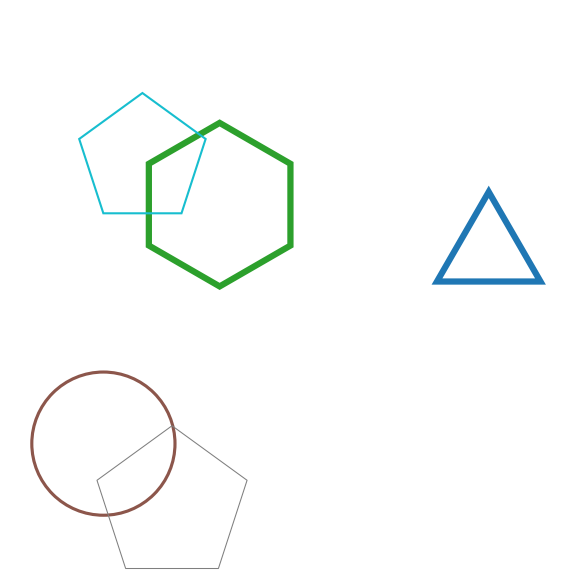[{"shape": "triangle", "thickness": 3, "radius": 0.52, "center": [0.846, 0.563]}, {"shape": "hexagon", "thickness": 3, "radius": 0.71, "center": [0.38, 0.645]}, {"shape": "circle", "thickness": 1.5, "radius": 0.62, "center": [0.179, 0.231]}, {"shape": "pentagon", "thickness": 0.5, "radius": 0.68, "center": [0.298, 0.125]}, {"shape": "pentagon", "thickness": 1, "radius": 0.58, "center": [0.247, 0.723]}]